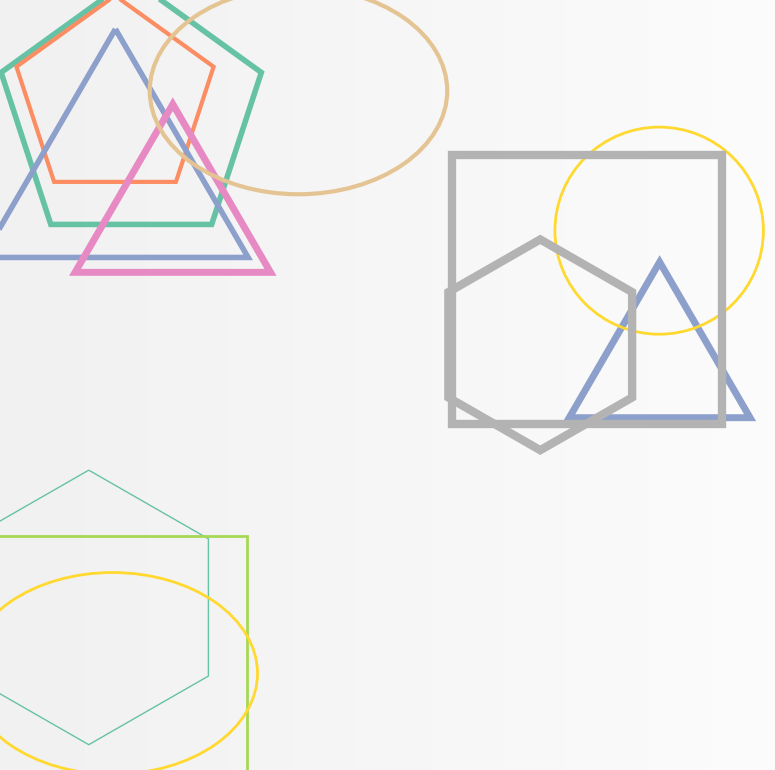[{"shape": "pentagon", "thickness": 2, "radius": 0.88, "center": [0.169, 0.851]}, {"shape": "hexagon", "thickness": 0.5, "radius": 0.89, "center": [0.115, 0.211]}, {"shape": "pentagon", "thickness": 1.5, "radius": 0.67, "center": [0.148, 0.872]}, {"shape": "triangle", "thickness": 2, "radius": 0.99, "center": [0.149, 0.765]}, {"shape": "triangle", "thickness": 2.5, "radius": 0.67, "center": [0.851, 0.525]}, {"shape": "triangle", "thickness": 2.5, "radius": 0.73, "center": [0.223, 0.719]}, {"shape": "square", "thickness": 1, "radius": 0.84, "center": [0.15, 0.136]}, {"shape": "circle", "thickness": 1, "radius": 0.67, "center": [0.851, 0.7]}, {"shape": "oval", "thickness": 1, "radius": 0.94, "center": [0.145, 0.125]}, {"shape": "oval", "thickness": 1.5, "radius": 0.96, "center": [0.385, 0.882]}, {"shape": "hexagon", "thickness": 3, "radius": 0.68, "center": [0.697, 0.552]}, {"shape": "square", "thickness": 3, "radius": 0.87, "center": [0.757, 0.624]}]